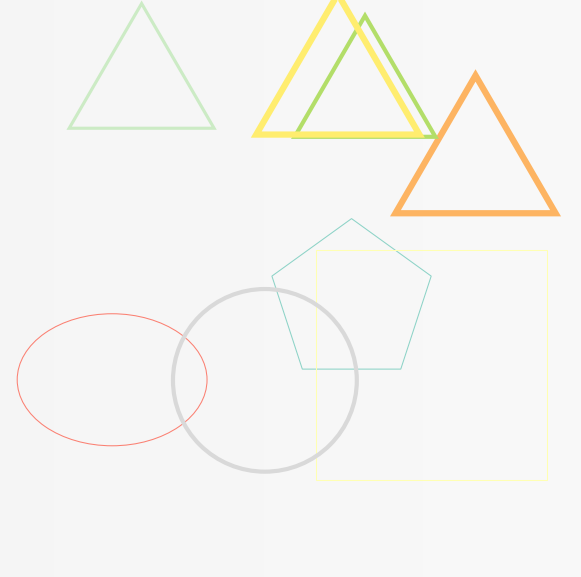[{"shape": "pentagon", "thickness": 0.5, "radius": 0.72, "center": [0.605, 0.477]}, {"shape": "square", "thickness": 0.5, "radius": 1.0, "center": [0.742, 0.367]}, {"shape": "oval", "thickness": 0.5, "radius": 0.82, "center": [0.193, 0.342]}, {"shape": "triangle", "thickness": 3, "radius": 0.8, "center": [0.818, 0.709]}, {"shape": "triangle", "thickness": 2, "radius": 0.7, "center": [0.628, 0.832]}, {"shape": "circle", "thickness": 2, "radius": 0.79, "center": [0.456, 0.341]}, {"shape": "triangle", "thickness": 1.5, "radius": 0.72, "center": [0.244, 0.849]}, {"shape": "triangle", "thickness": 3, "radius": 0.81, "center": [0.581, 0.847]}]